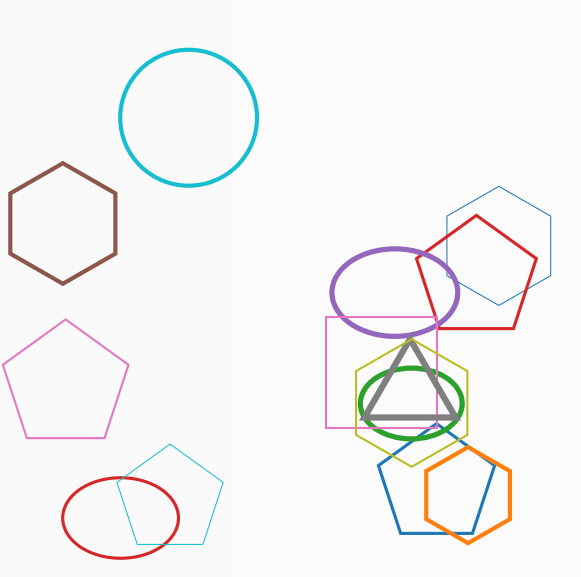[{"shape": "pentagon", "thickness": 1.5, "radius": 0.53, "center": [0.751, 0.161]}, {"shape": "hexagon", "thickness": 0.5, "radius": 0.52, "center": [0.858, 0.573]}, {"shape": "hexagon", "thickness": 2, "radius": 0.42, "center": [0.805, 0.142]}, {"shape": "oval", "thickness": 2.5, "radius": 0.44, "center": [0.708, 0.3]}, {"shape": "oval", "thickness": 1.5, "radius": 0.5, "center": [0.207, 0.102]}, {"shape": "pentagon", "thickness": 1.5, "radius": 0.54, "center": [0.82, 0.518]}, {"shape": "oval", "thickness": 2.5, "radius": 0.54, "center": [0.679, 0.492]}, {"shape": "hexagon", "thickness": 2, "radius": 0.52, "center": [0.108, 0.612]}, {"shape": "square", "thickness": 1, "radius": 0.48, "center": [0.656, 0.354]}, {"shape": "pentagon", "thickness": 1, "radius": 0.57, "center": [0.113, 0.332]}, {"shape": "triangle", "thickness": 3, "radius": 0.45, "center": [0.705, 0.321]}, {"shape": "hexagon", "thickness": 1, "radius": 0.55, "center": [0.708, 0.301]}, {"shape": "circle", "thickness": 2, "radius": 0.59, "center": [0.325, 0.795]}, {"shape": "pentagon", "thickness": 0.5, "radius": 0.48, "center": [0.293, 0.134]}]